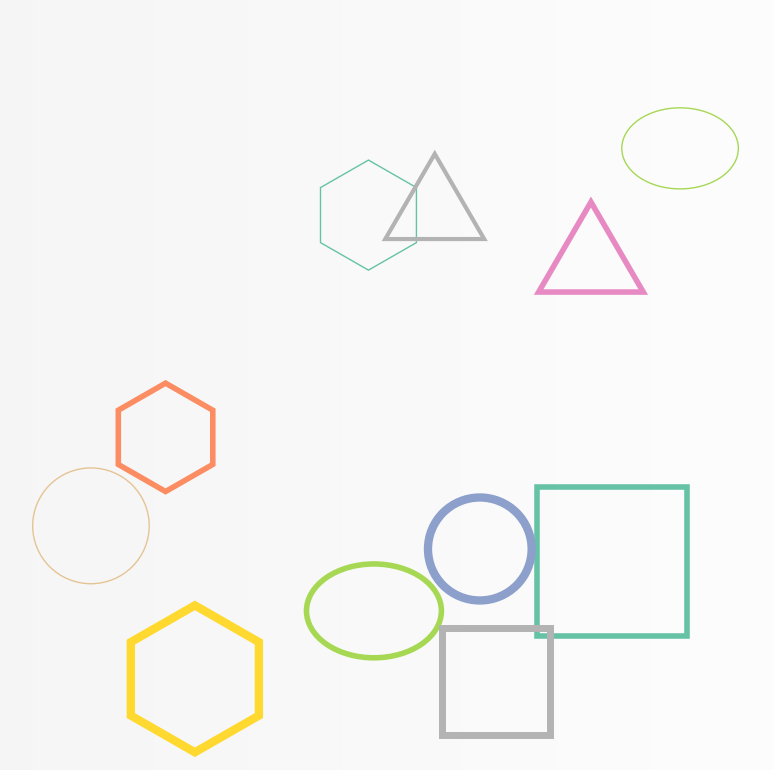[{"shape": "square", "thickness": 2, "radius": 0.48, "center": [0.79, 0.271]}, {"shape": "hexagon", "thickness": 0.5, "radius": 0.36, "center": [0.475, 0.721]}, {"shape": "hexagon", "thickness": 2, "radius": 0.35, "center": [0.214, 0.432]}, {"shape": "circle", "thickness": 3, "radius": 0.33, "center": [0.619, 0.287]}, {"shape": "triangle", "thickness": 2, "radius": 0.39, "center": [0.763, 0.66]}, {"shape": "oval", "thickness": 2, "radius": 0.44, "center": [0.483, 0.207]}, {"shape": "oval", "thickness": 0.5, "radius": 0.38, "center": [0.878, 0.807]}, {"shape": "hexagon", "thickness": 3, "radius": 0.48, "center": [0.251, 0.118]}, {"shape": "circle", "thickness": 0.5, "radius": 0.38, "center": [0.117, 0.317]}, {"shape": "square", "thickness": 2.5, "radius": 0.35, "center": [0.64, 0.115]}, {"shape": "triangle", "thickness": 1.5, "radius": 0.37, "center": [0.561, 0.726]}]